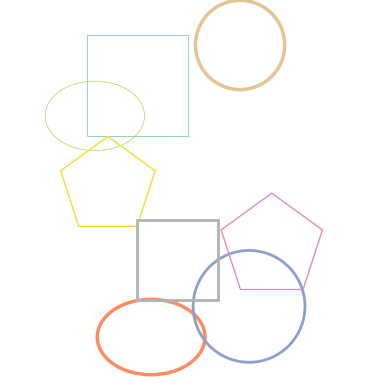[{"shape": "square", "thickness": 0.5, "radius": 0.65, "center": [0.358, 0.779]}, {"shape": "oval", "thickness": 2.5, "radius": 0.7, "center": [0.393, 0.125]}, {"shape": "circle", "thickness": 2, "radius": 0.73, "center": [0.647, 0.204]}, {"shape": "pentagon", "thickness": 1, "radius": 0.69, "center": [0.706, 0.36]}, {"shape": "oval", "thickness": 0.5, "radius": 0.65, "center": [0.246, 0.699]}, {"shape": "pentagon", "thickness": 1, "radius": 0.64, "center": [0.28, 0.517]}, {"shape": "circle", "thickness": 2.5, "radius": 0.58, "center": [0.624, 0.883]}, {"shape": "square", "thickness": 2, "radius": 0.52, "center": [0.461, 0.324]}]